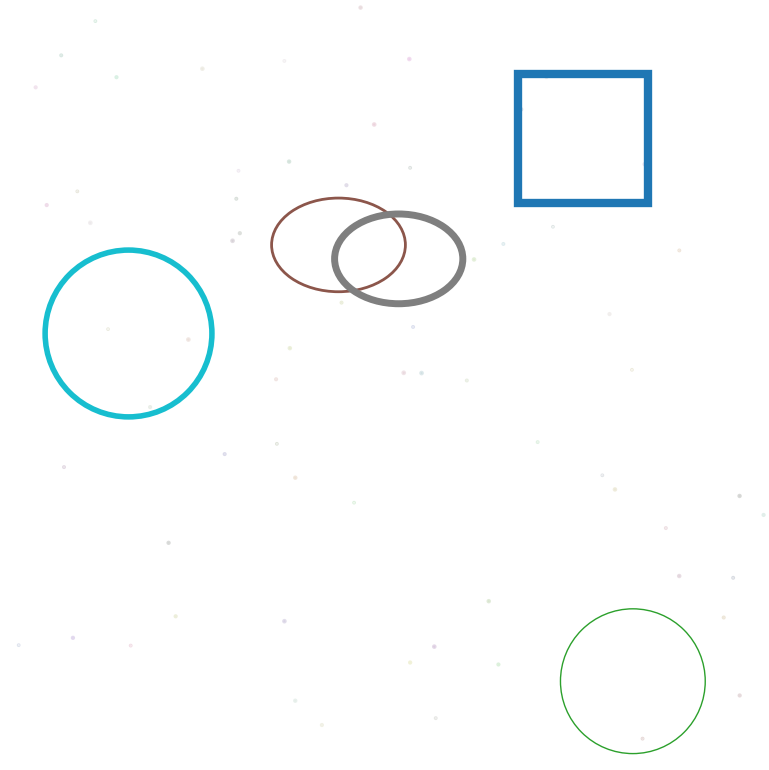[{"shape": "square", "thickness": 3, "radius": 0.42, "center": [0.757, 0.82]}, {"shape": "circle", "thickness": 0.5, "radius": 0.47, "center": [0.822, 0.115]}, {"shape": "oval", "thickness": 1, "radius": 0.43, "center": [0.44, 0.682]}, {"shape": "oval", "thickness": 2.5, "radius": 0.42, "center": [0.518, 0.664]}, {"shape": "circle", "thickness": 2, "radius": 0.54, "center": [0.167, 0.567]}]